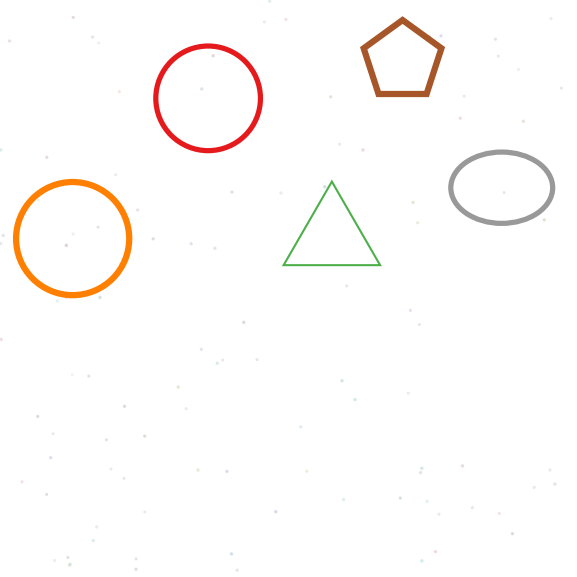[{"shape": "circle", "thickness": 2.5, "radius": 0.45, "center": [0.36, 0.829]}, {"shape": "triangle", "thickness": 1, "radius": 0.48, "center": [0.575, 0.588]}, {"shape": "circle", "thickness": 3, "radius": 0.49, "center": [0.126, 0.586]}, {"shape": "pentagon", "thickness": 3, "radius": 0.35, "center": [0.697, 0.894]}, {"shape": "oval", "thickness": 2.5, "radius": 0.44, "center": [0.869, 0.674]}]